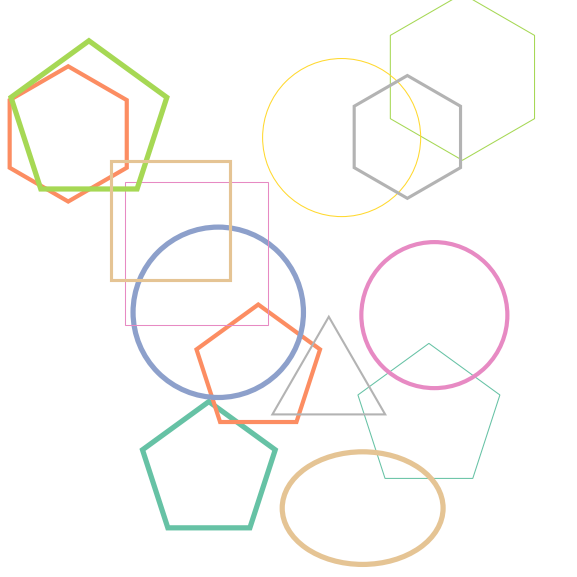[{"shape": "pentagon", "thickness": 0.5, "radius": 0.65, "center": [0.743, 0.275]}, {"shape": "pentagon", "thickness": 2.5, "radius": 0.6, "center": [0.362, 0.183]}, {"shape": "pentagon", "thickness": 2, "radius": 0.56, "center": [0.447, 0.359]}, {"shape": "hexagon", "thickness": 2, "radius": 0.59, "center": [0.118, 0.767]}, {"shape": "circle", "thickness": 2.5, "radius": 0.74, "center": [0.378, 0.458]}, {"shape": "square", "thickness": 0.5, "radius": 0.62, "center": [0.34, 0.56]}, {"shape": "circle", "thickness": 2, "radius": 0.63, "center": [0.752, 0.453]}, {"shape": "hexagon", "thickness": 0.5, "radius": 0.72, "center": [0.801, 0.866]}, {"shape": "pentagon", "thickness": 2.5, "radius": 0.71, "center": [0.154, 0.787]}, {"shape": "circle", "thickness": 0.5, "radius": 0.68, "center": [0.592, 0.761]}, {"shape": "oval", "thickness": 2.5, "radius": 0.7, "center": [0.628, 0.119]}, {"shape": "square", "thickness": 1.5, "radius": 0.51, "center": [0.296, 0.618]}, {"shape": "triangle", "thickness": 1, "radius": 0.56, "center": [0.569, 0.338]}, {"shape": "hexagon", "thickness": 1.5, "radius": 0.53, "center": [0.705, 0.762]}]